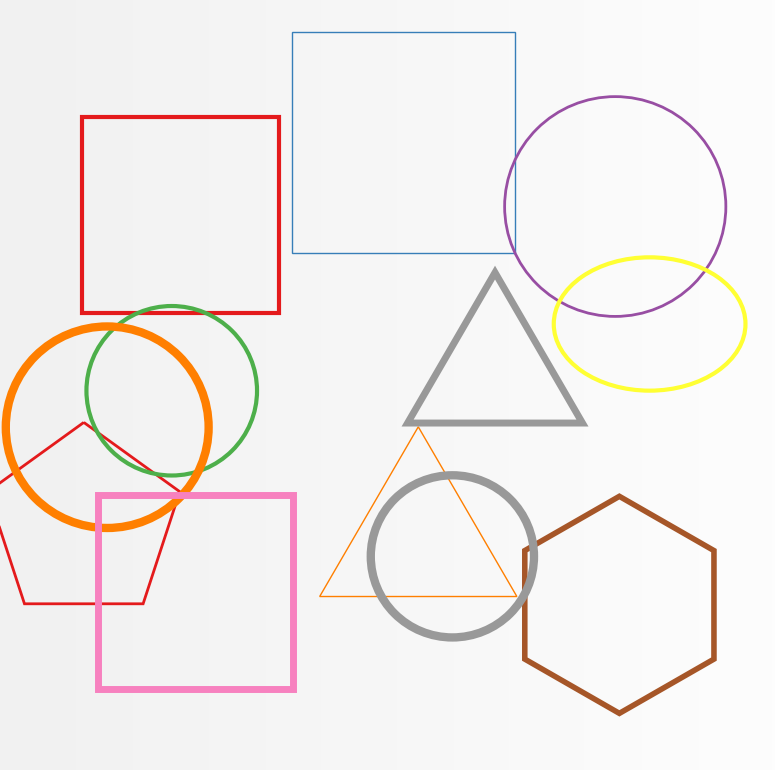[{"shape": "square", "thickness": 1.5, "radius": 0.64, "center": [0.233, 0.721]}, {"shape": "pentagon", "thickness": 1, "radius": 0.65, "center": [0.108, 0.321]}, {"shape": "square", "thickness": 0.5, "radius": 0.72, "center": [0.52, 0.815]}, {"shape": "circle", "thickness": 1.5, "radius": 0.55, "center": [0.222, 0.493]}, {"shape": "circle", "thickness": 1, "radius": 0.71, "center": [0.794, 0.732]}, {"shape": "triangle", "thickness": 0.5, "radius": 0.73, "center": [0.54, 0.299]}, {"shape": "circle", "thickness": 3, "radius": 0.65, "center": [0.138, 0.445]}, {"shape": "oval", "thickness": 1.5, "radius": 0.62, "center": [0.838, 0.579]}, {"shape": "hexagon", "thickness": 2, "radius": 0.7, "center": [0.799, 0.214]}, {"shape": "square", "thickness": 2.5, "radius": 0.63, "center": [0.252, 0.231]}, {"shape": "circle", "thickness": 3, "radius": 0.53, "center": [0.584, 0.277]}, {"shape": "triangle", "thickness": 2.5, "radius": 0.65, "center": [0.639, 0.516]}]